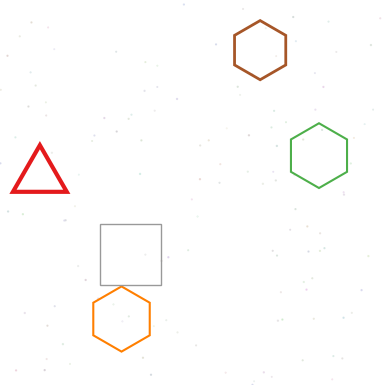[{"shape": "triangle", "thickness": 3, "radius": 0.4, "center": [0.104, 0.542]}, {"shape": "hexagon", "thickness": 1.5, "radius": 0.42, "center": [0.829, 0.596]}, {"shape": "hexagon", "thickness": 1.5, "radius": 0.42, "center": [0.316, 0.171]}, {"shape": "hexagon", "thickness": 2, "radius": 0.38, "center": [0.676, 0.87]}, {"shape": "square", "thickness": 1, "radius": 0.4, "center": [0.34, 0.339]}]